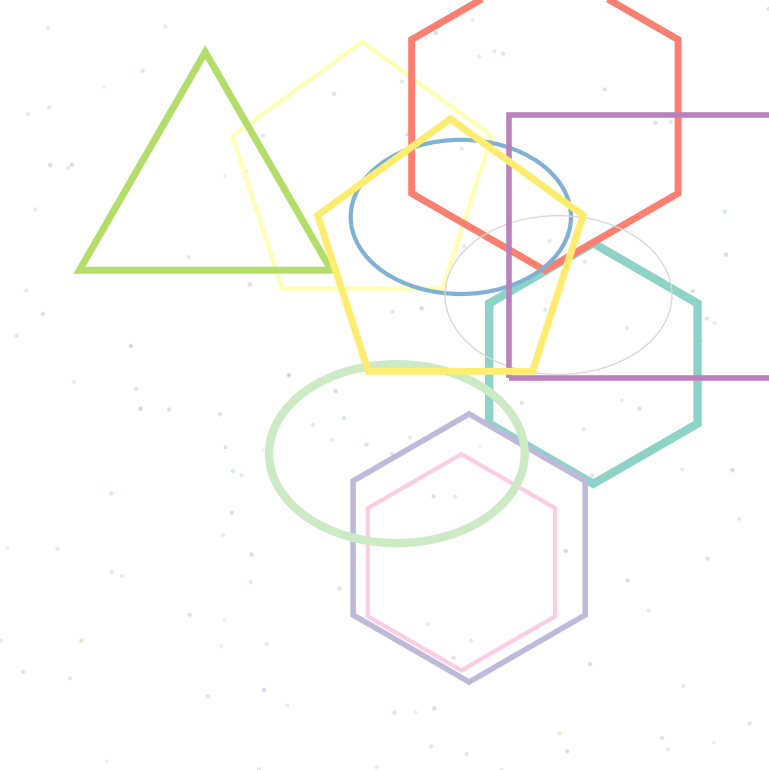[{"shape": "hexagon", "thickness": 3, "radius": 0.78, "center": [0.771, 0.528]}, {"shape": "pentagon", "thickness": 1.5, "radius": 0.89, "center": [0.47, 0.769]}, {"shape": "hexagon", "thickness": 2, "radius": 0.87, "center": [0.609, 0.288]}, {"shape": "hexagon", "thickness": 2.5, "radius": 1.0, "center": [0.708, 0.849]}, {"shape": "oval", "thickness": 1.5, "radius": 0.72, "center": [0.599, 0.718]}, {"shape": "triangle", "thickness": 2.5, "radius": 0.94, "center": [0.267, 0.744]}, {"shape": "hexagon", "thickness": 1.5, "radius": 0.7, "center": [0.599, 0.27]}, {"shape": "oval", "thickness": 0.5, "radius": 0.74, "center": [0.725, 0.617]}, {"shape": "square", "thickness": 2, "radius": 0.85, "center": [0.832, 0.68]}, {"shape": "oval", "thickness": 3, "radius": 0.83, "center": [0.515, 0.411]}, {"shape": "pentagon", "thickness": 2.5, "radius": 0.91, "center": [0.585, 0.664]}]